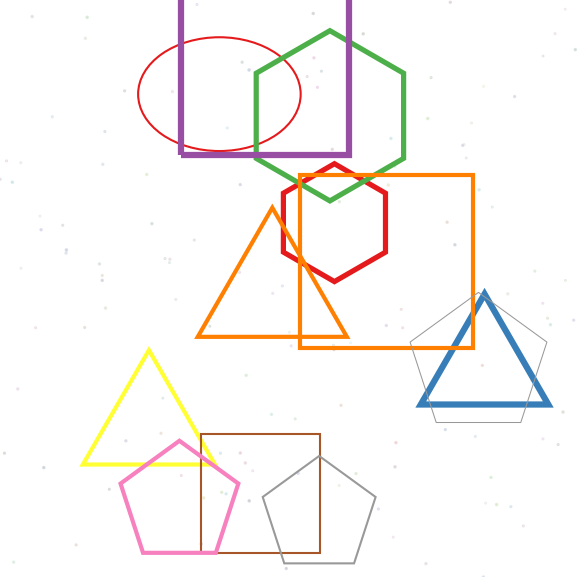[{"shape": "oval", "thickness": 1, "radius": 0.7, "center": [0.38, 0.836]}, {"shape": "hexagon", "thickness": 2.5, "radius": 0.51, "center": [0.579, 0.614]}, {"shape": "triangle", "thickness": 3, "radius": 0.64, "center": [0.839, 0.362]}, {"shape": "hexagon", "thickness": 2.5, "radius": 0.74, "center": [0.571, 0.799]}, {"shape": "square", "thickness": 3, "radius": 0.73, "center": [0.459, 0.875]}, {"shape": "triangle", "thickness": 2, "radius": 0.75, "center": [0.472, 0.49]}, {"shape": "square", "thickness": 2, "radius": 0.75, "center": [0.669, 0.546]}, {"shape": "triangle", "thickness": 2, "radius": 0.66, "center": [0.258, 0.261]}, {"shape": "square", "thickness": 1, "radius": 0.51, "center": [0.452, 0.145]}, {"shape": "pentagon", "thickness": 2, "radius": 0.54, "center": [0.311, 0.129]}, {"shape": "pentagon", "thickness": 1, "radius": 0.51, "center": [0.553, 0.107]}, {"shape": "pentagon", "thickness": 0.5, "radius": 0.62, "center": [0.829, 0.368]}]